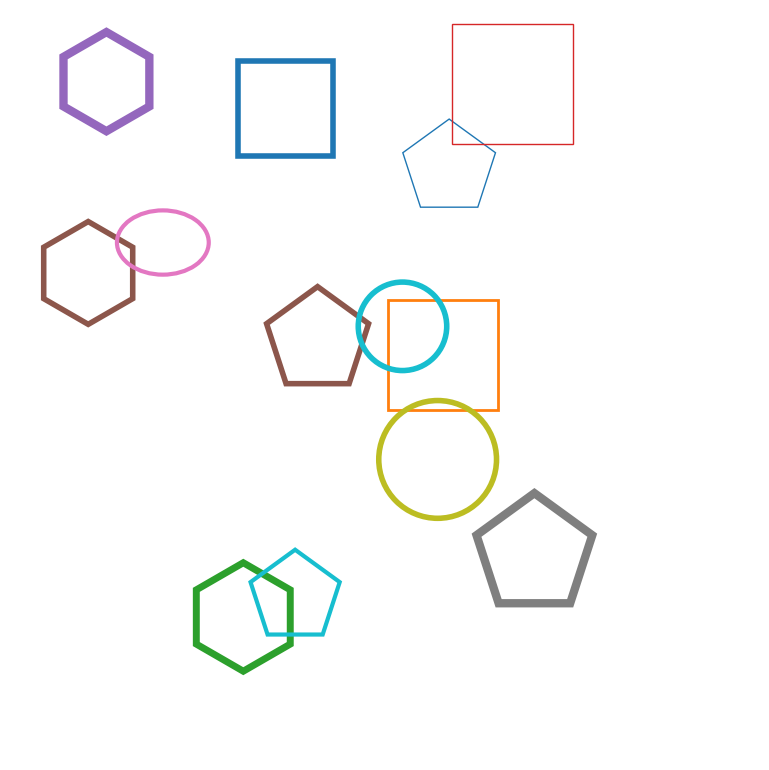[{"shape": "pentagon", "thickness": 0.5, "radius": 0.32, "center": [0.583, 0.782]}, {"shape": "square", "thickness": 2, "radius": 0.31, "center": [0.371, 0.859]}, {"shape": "square", "thickness": 1, "radius": 0.36, "center": [0.576, 0.539]}, {"shape": "hexagon", "thickness": 2.5, "radius": 0.35, "center": [0.316, 0.199]}, {"shape": "square", "thickness": 0.5, "radius": 0.39, "center": [0.665, 0.891]}, {"shape": "hexagon", "thickness": 3, "radius": 0.32, "center": [0.138, 0.894]}, {"shape": "hexagon", "thickness": 2, "radius": 0.33, "center": [0.115, 0.646]}, {"shape": "pentagon", "thickness": 2, "radius": 0.35, "center": [0.412, 0.558]}, {"shape": "oval", "thickness": 1.5, "radius": 0.3, "center": [0.211, 0.685]}, {"shape": "pentagon", "thickness": 3, "radius": 0.4, "center": [0.694, 0.281]}, {"shape": "circle", "thickness": 2, "radius": 0.38, "center": [0.568, 0.403]}, {"shape": "circle", "thickness": 2, "radius": 0.29, "center": [0.523, 0.576]}, {"shape": "pentagon", "thickness": 1.5, "radius": 0.3, "center": [0.383, 0.225]}]